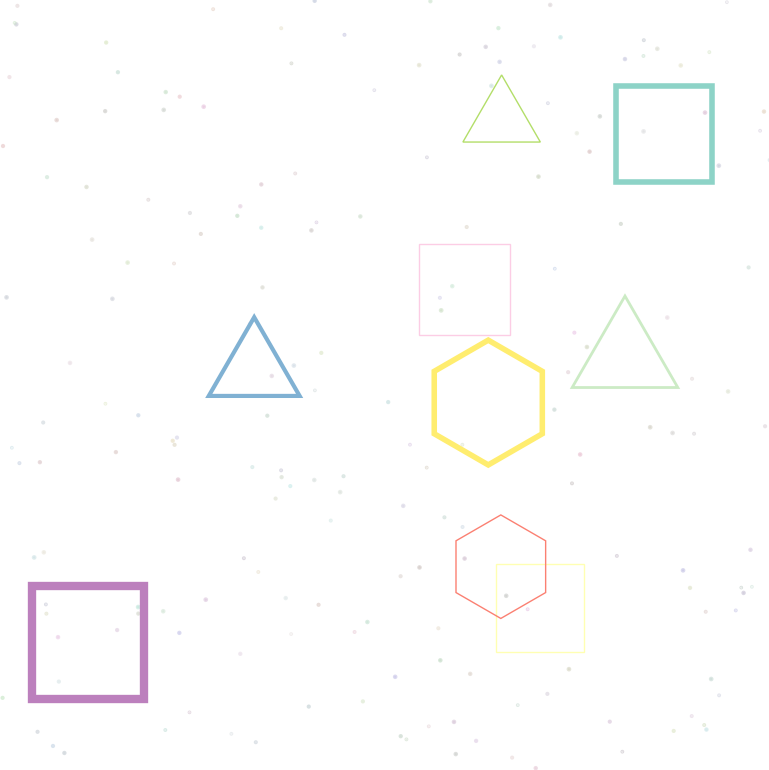[{"shape": "square", "thickness": 2, "radius": 0.31, "center": [0.862, 0.826]}, {"shape": "square", "thickness": 0.5, "radius": 0.29, "center": [0.701, 0.211]}, {"shape": "hexagon", "thickness": 0.5, "radius": 0.34, "center": [0.65, 0.264]}, {"shape": "triangle", "thickness": 1.5, "radius": 0.34, "center": [0.33, 0.52]}, {"shape": "triangle", "thickness": 0.5, "radius": 0.29, "center": [0.651, 0.845]}, {"shape": "square", "thickness": 0.5, "radius": 0.3, "center": [0.603, 0.624]}, {"shape": "square", "thickness": 3, "radius": 0.37, "center": [0.114, 0.166]}, {"shape": "triangle", "thickness": 1, "radius": 0.4, "center": [0.812, 0.536]}, {"shape": "hexagon", "thickness": 2, "radius": 0.41, "center": [0.634, 0.477]}]